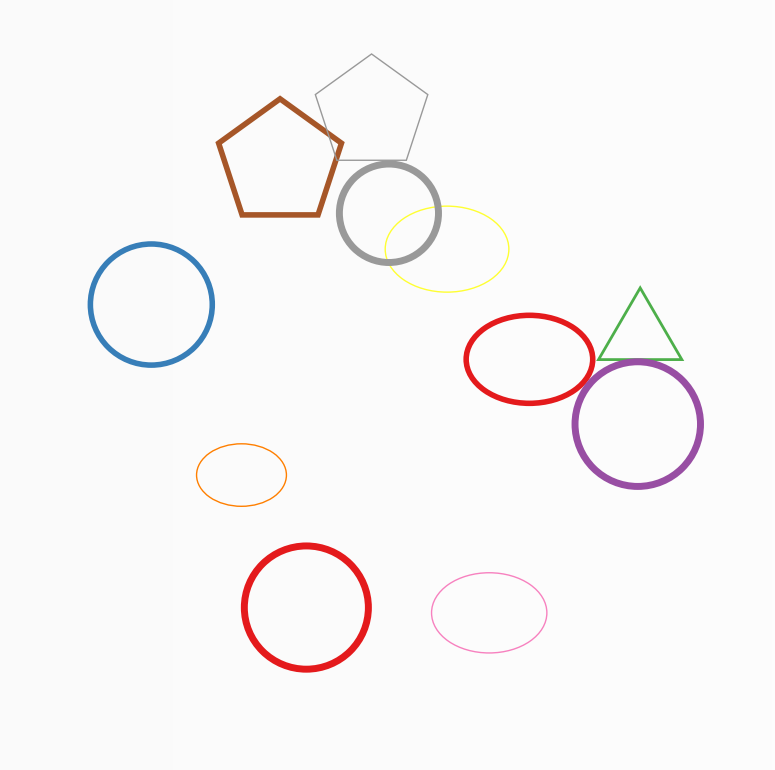[{"shape": "oval", "thickness": 2, "radius": 0.41, "center": [0.683, 0.533]}, {"shape": "circle", "thickness": 2.5, "radius": 0.4, "center": [0.395, 0.211]}, {"shape": "circle", "thickness": 2, "radius": 0.39, "center": [0.195, 0.604]}, {"shape": "triangle", "thickness": 1, "radius": 0.31, "center": [0.826, 0.564]}, {"shape": "circle", "thickness": 2.5, "radius": 0.4, "center": [0.823, 0.449]}, {"shape": "oval", "thickness": 0.5, "radius": 0.29, "center": [0.312, 0.383]}, {"shape": "oval", "thickness": 0.5, "radius": 0.4, "center": [0.577, 0.676]}, {"shape": "pentagon", "thickness": 2, "radius": 0.42, "center": [0.361, 0.788]}, {"shape": "oval", "thickness": 0.5, "radius": 0.37, "center": [0.631, 0.204]}, {"shape": "pentagon", "thickness": 0.5, "radius": 0.38, "center": [0.479, 0.854]}, {"shape": "circle", "thickness": 2.5, "radius": 0.32, "center": [0.502, 0.723]}]